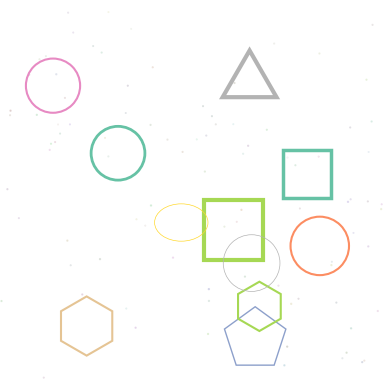[{"shape": "square", "thickness": 2.5, "radius": 0.31, "center": [0.797, 0.548]}, {"shape": "circle", "thickness": 2, "radius": 0.35, "center": [0.307, 0.602]}, {"shape": "circle", "thickness": 1.5, "radius": 0.38, "center": [0.831, 0.361]}, {"shape": "pentagon", "thickness": 1, "radius": 0.42, "center": [0.663, 0.119]}, {"shape": "circle", "thickness": 1.5, "radius": 0.35, "center": [0.138, 0.777]}, {"shape": "hexagon", "thickness": 1.5, "radius": 0.32, "center": [0.674, 0.204]}, {"shape": "square", "thickness": 3, "radius": 0.39, "center": [0.606, 0.403]}, {"shape": "oval", "thickness": 0.5, "radius": 0.35, "center": [0.471, 0.422]}, {"shape": "hexagon", "thickness": 1.5, "radius": 0.38, "center": [0.225, 0.153]}, {"shape": "circle", "thickness": 0.5, "radius": 0.37, "center": [0.654, 0.317]}, {"shape": "triangle", "thickness": 3, "radius": 0.4, "center": [0.648, 0.788]}]